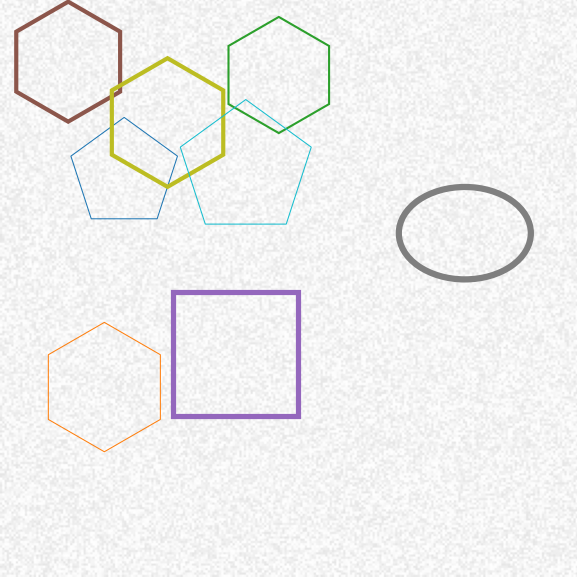[{"shape": "pentagon", "thickness": 0.5, "radius": 0.49, "center": [0.215, 0.699]}, {"shape": "hexagon", "thickness": 0.5, "radius": 0.56, "center": [0.181, 0.329]}, {"shape": "hexagon", "thickness": 1, "radius": 0.5, "center": [0.483, 0.869]}, {"shape": "square", "thickness": 2.5, "radius": 0.54, "center": [0.408, 0.387]}, {"shape": "hexagon", "thickness": 2, "radius": 0.52, "center": [0.118, 0.892]}, {"shape": "oval", "thickness": 3, "radius": 0.57, "center": [0.805, 0.595]}, {"shape": "hexagon", "thickness": 2, "radius": 0.56, "center": [0.29, 0.787]}, {"shape": "pentagon", "thickness": 0.5, "radius": 0.6, "center": [0.426, 0.708]}]